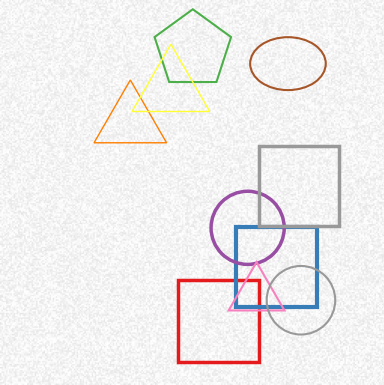[{"shape": "square", "thickness": 2.5, "radius": 0.53, "center": [0.568, 0.167]}, {"shape": "square", "thickness": 3, "radius": 0.52, "center": [0.718, 0.306]}, {"shape": "pentagon", "thickness": 1.5, "radius": 0.52, "center": [0.501, 0.871]}, {"shape": "circle", "thickness": 2.5, "radius": 0.48, "center": [0.643, 0.408]}, {"shape": "triangle", "thickness": 1, "radius": 0.54, "center": [0.339, 0.684]}, {"shape": "triangle", "thickness": 1, "radius": 0.58, "center": [0.444, 0.769]}, {"shape": "oval", "thickness": 1.5, "radius": 0.49, "center": [0.748, 0.835]}, {"shape": "triangle", "thickness": 1.5, "radius": 0.42, "center": [0.666, 0.235]}, {"shape": "circle", "thickness": 1.5, "radius": 0.45, "center": [0.782, 0.22]}, {"shape": "square", "thickness": 2.5, "radius": 0.52, "center": [0.777, 0.517]}]